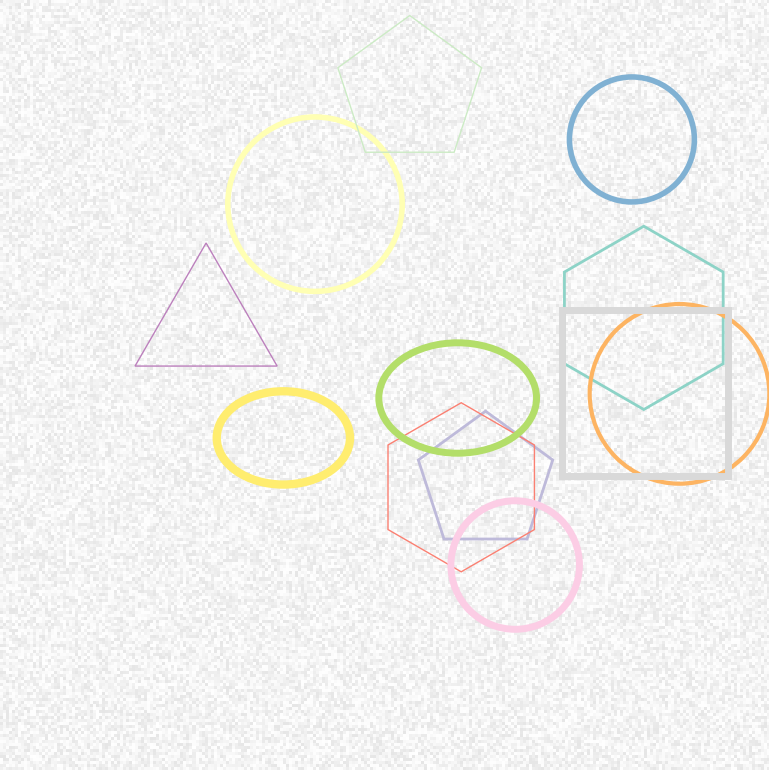[{"shape": "hexagon", "thickness": 1, "radius": 0.6, "center": [0.836, 0.587]}, {"shape": "circle", "thickness": 2, "radius": 0.57, "center": [0.409, 0.735]}, {"shape": "pentagon", "thickness": 1, "radius": 0.46, "center": [0.631, 0.374]}, {"shape": "hexagon", "thickness": 0.5, "radius": 0.55, "center": [0.599, 0.367]}, {"shape": "circle", "thickness": 2, "radius": 0.41, "center": [0.821, 0.819]}, {"shape": "circle", "thickness": 1.5, "radius": 0.58, "center": [0.882, 0.488]}, {"shape": "oval", "thickness": 2.5, "radius": 0.51, "center": [0.594, 0.483]}, {"shape": "circle", "thickness": 2.5, "radius": 0.42, "center": [0.669, 0.266]}, {"shape": "square", "thickness": 2.5, "radius": 0.54, "center": [0.838, 0.49]}, {"shape": "triangle", "thickness": 0.5, "radius": 0.53, "center": [0.268, 0.578]}, {"shape": "pentagon", "thickness": 0.5, "radius": 0.49, "center": [0.532, 0.882]}, {"shape": "oval", "thickness": 3, "radius": 0.43, "center": [0.368, 0.431]}]